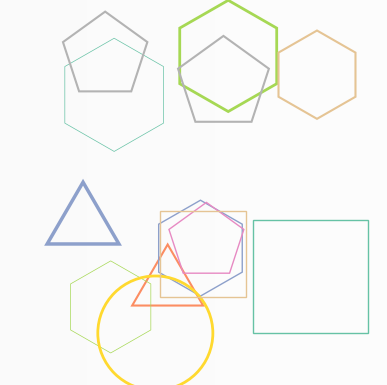[{"shape": "hexagon", "thickness": 0.5, "radius": 0.74, "center": [0.295, 0.754]}, {"shape": "square", "thickness": 1, "radius": 0.74, "center": [0.801, 0.282]}, {"shape": "triangle", "thickness": 1.5, "radius": 0.53, "center": [0.433, 0.259]}, {"shape": "hexagon", "thickness": 1, "radius": 0.62, "center": [0.517, 0.355]}, {"shape": "triangle", "thickness": 2.5, "radius": 0.53, "center": [0.214, 0.42]}, {"shape": "pentagon", "thickness": 1, "radius": 0.51, "center": [0.533, 0.373]}, {"shape": "hexagon", "thickness": 0.5, "radius": 0.6, "center": [0.286, 0.203]}, {"shape": "hexagon", "thickness": 2, "radius": 0.72, "center": [0.589, 0.855]}, {"shape": "circle", "thickness": 2, "radius": 0.74, "center": [0.401, 0.135]}, {"shape": "hexagon", "thickness": 1.5, "radius": 0.57, "center": [0.818, 0.806]}, {"shape": "square", "thickness": 1, "radius": 0.56, "center": [0.523, 0.339]}, {"shape": "pentagon", "thickness": 1.5, "radius": 0.57, "center": [0.271, 0.855]}, {"shape": "pentagon", "thickness": 1.5, "radius": 0.62, "center": [0.577, 0.783]}]